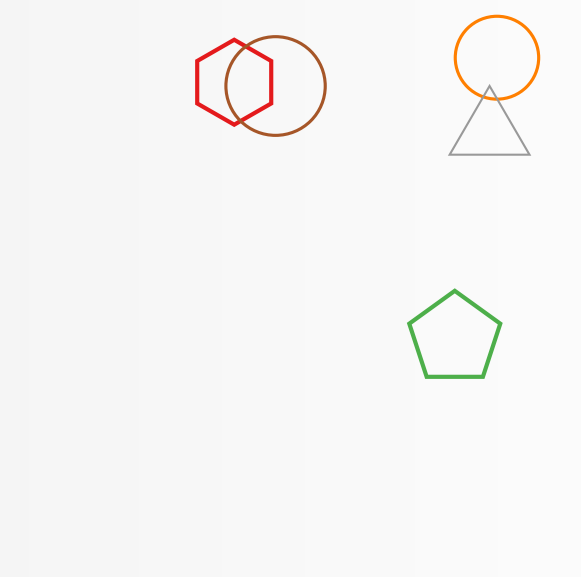[{"shape": "hexagon", "thickness": 2, "radius": 0.37, "center": [0.403, 0.857]}, {"shape": "pentagon", "thickness": 2, "radius": 0.41, "center": [0.782, 0.413]}, {"shape": "circle", "thickness": 1.5, "radius": 0.36, "center": [0.855, 0.899]}, {"shape": "circle", "thickness": 1.5, "radius": 0.43, "center": [0.474, 0.85]}, {"shape": "triangle", "thickness": 1, "radius": 0.4, "center": [0.842, 0.771]}]